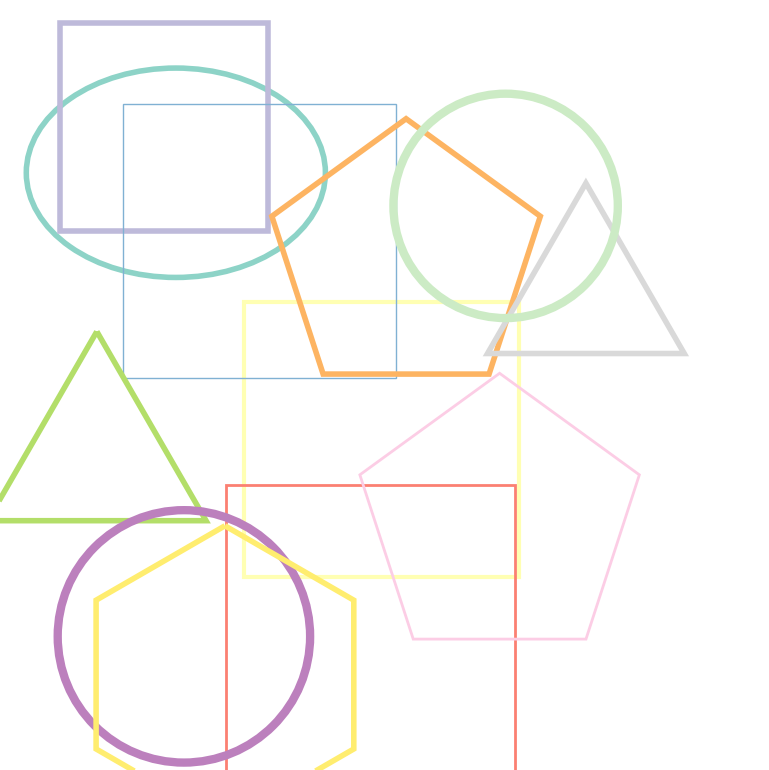[{"shape": "oval", "thickness": 2, "radius": 0.97, "center": [0.228, 0.776]}, {"shape": "square", "thickness": 1.5, "radius": 0.89, "center": [0.495, 0.429]}, {"shape": "square", "thickness": 2, "radius": 0.68, "center": [0.213, 0.835]}, {"shape": "square", "thickness": 1, "radius": 0.94, "center": [0.481, 0.182]}, {"shape": "square", "thickness": 0.5, "radius": 0.89, "center": [0.337, 0.687]}, {"shape": "pentagon", "thickness": 2, "radius": 0.92, "center": [0.527, 0.662]}, {"shape": "triangle", "thickness": 2, "radius": 0.82, "center": [0.126, 0.406]}, {"shape": "pentagon", "thickness": 1, "radius": 0.95, "center": [0.649, 0.324]}, {"shape": "triangle", "thickness": 2, "radius": 0.74, "center": [0.761, 0.615]}, {"shape": "circle", "thickness": 3, "radius": 0.82, "center": [0.239, 0.174]}, {"shape": "circle", "thickness": 3, "radius": 0.73, "center": [0.657, 0.733]}, {"shape": "hexagon", "thickness": 2, "radius": 0.97, "center": [0.292, 0.124]}]